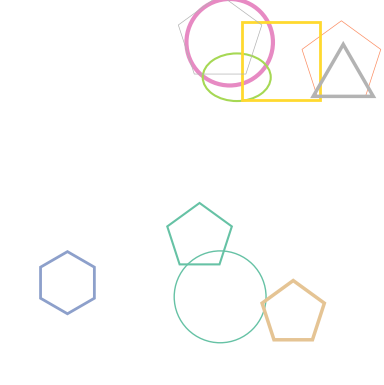[{"shape": "circle", "thickness": 1, "radius": 0.6, "center": [0.572, 0.229]}, {"shape": "pentagon", "thickness": 1.5, "radius": 0.44, "center": [0.518, 0.385]}, {"shape": "pentagon", "thickness": 0.5, "radius": 0.54, "center": [0.887, 0.838]}, {"shape": "hexagon", "thickness": 2, "radius": 0.4, "center": [0.175, 0.266]}, {"shape": "circle", "thickness": 3, "radius": 0.56, "center": [0.597, 0.89]}, {"shape": "oval", "thickness": 1.5, "radius": 0.44, "center": [0.615, 0.799]}, {"shape": "square", "thickness": 2, "radius": 0.51, "center": [0.73, 0.843]}, {"shape": "pentagon", "thickness": 2.5, "radius": 0.43, "center": [0.762, 0.186]}, {"shape": "triangle", "thickness": 2.5, "radius": 0.45, "center": [0.892, 0.795]}, {"shape": "pentagon", "thickness": 0.5, "radius": 0.57, "center": [0.572, 0.9]}]